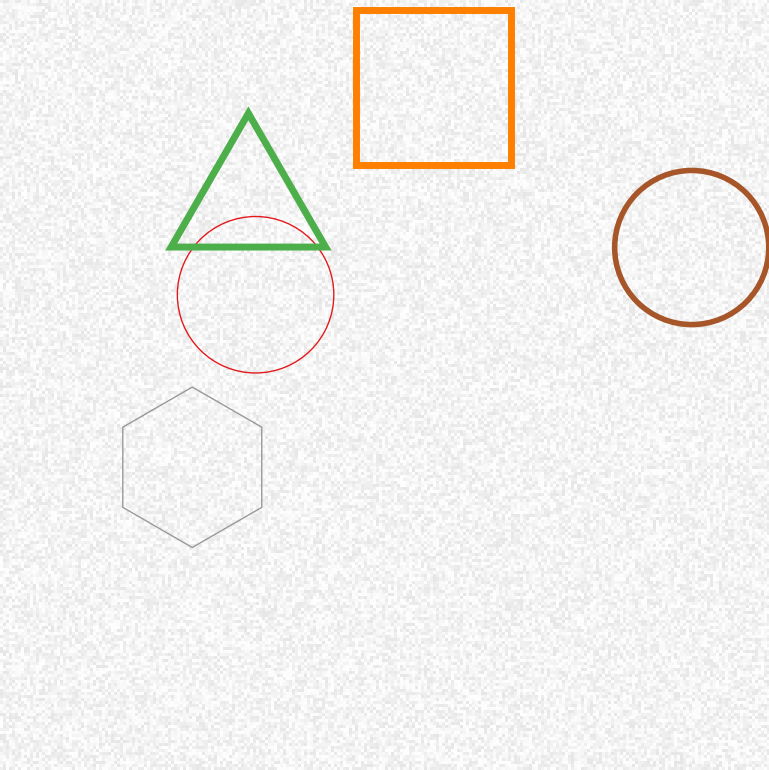[{"shape": "circle", "thickness": 0.5, "radius": 0.51, "center": [0.332, 0.617]}, {"shape": "triangle", "thickness": 2.5, "radius": 0.58, "center": [0.323, 0.737]}, {"shape": "square", "thickness": 2.5, "radius": 0.5, "center": [0.562, 0.887]}, {"shape": "circle", "thickness": 2, "radius": 0.5, "center": [0.898, 0.679]}, {"shape": "hexagon", "thickness": 0.5, "radius": 0.52, "center": [0.25, 0.393]}]